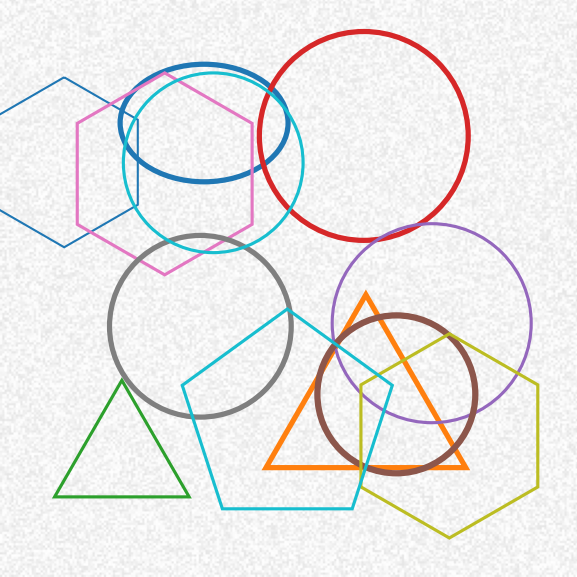[{"shape": "oval", "thickness": 2.5, "radius": 0.73, "center": [0.353, 0.786]}, {"shape": "hexagon", "thickness": 1, "radius": 0.74, "center": [0.111, 0.718]}, {"shape": "triangle", "thickness": 2.5, "radius": 1.0, "center": [0.634, 0.289]}, {"shape": "triangle", "thickness": 1.5, "radius": 0.67, "center": [0.211, 0.206]}, {"shape": "circle", "thickness": 2.5, "radius": 0.9, "center": [0.63, 0.764]}, {"shape": "circle", "thickness": 1.5, "radius": 0.86, "center": [0.748, 0.439]}, {"shape": "circle", "thickness": 3, "radius": 0.68, "center": [0.686, 0.316]}, {"shape": "hexagon", "thickness": 1.5, "radius": 0.87, "center": [0.285, 0.698]}, {"shape": "circle", "thickness": 2.5, "radius": 0.79, "center": [0.347, 0.434]}, {"shape": "hexagon", "thickness": 1.5, "radius": 0.88, "center": [0.778, 0.244]}, {"shape": "circle", "thickness": 1.5, "radius": 0.78, "center": [0.369, 0.717]}, {"shape": "pentagon", "thickness": 1.5, "radius": 0.96, "center": [0.497, 0.273]}]